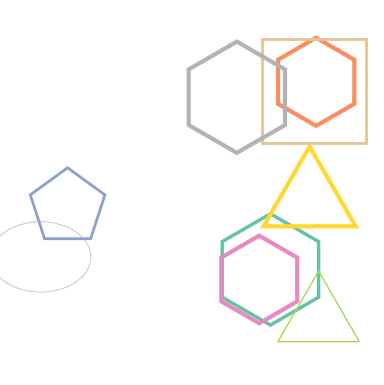[{"shape": "hexagon", "thickness": 2.5, "radius": 0.72, "center": [0.702, 0.3]}, {"shape": "hexagon", "thickness": 3, "radius": 0.57, "center": [0.821, 0.788]}, {"shape": "pentagon", "thickness": 2, "radius": 0.51, "center": [0.176, 0.462]}, {"shape": "hexagon", "thickness": 3, "radius": 0.57, "center": [0.673, 0.274]}, {"shape": "triangle", "thickness": 1, "radius": 0.61, "center": [0.828, 0.174]}, {"shape": "triangle", "thickness": 3, "radius": 0.69, "center": [0.804, 0.481]}, {"shape": "square", "thickness": 2, "radius": 0.68, "center": [0.815, 0.763]}, {"shape": "oval", "thickness": 0.5, "radius": 0.65, "center": [0.105, 0.333]}, {"shape": "hexagon", "thickness": 3, "radius": 0.72, "center": [0.615, 0.748]}]